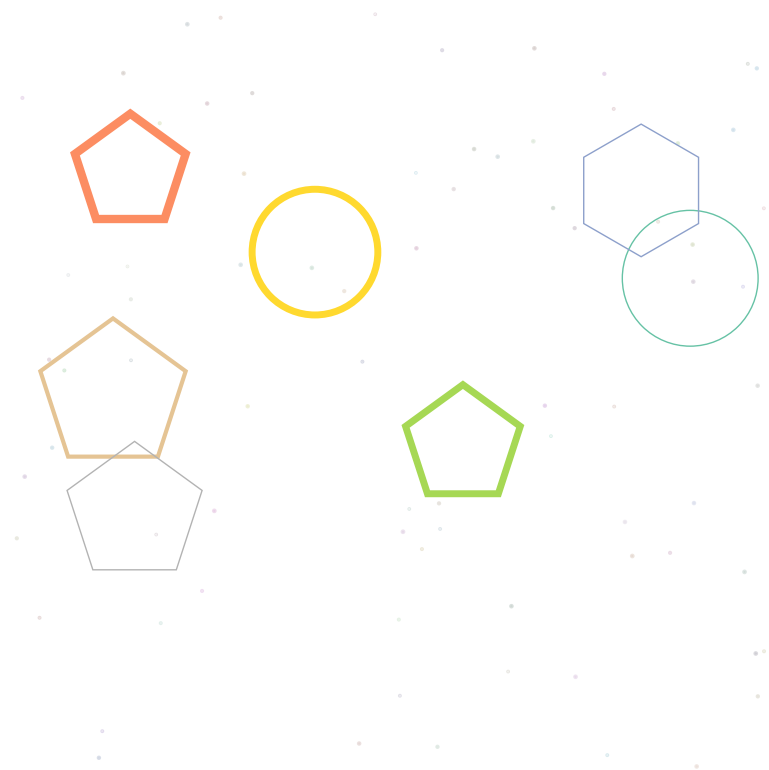[{"shape": "circle", "thickness": 0.5, "radius": 0.44, "center": [0.896, 0.639]}, {"shape": "pentagon", "thickness": 3, "radius": 0.38, "center": [0.169, 0.777]}, {"shape": "hexagon", "thickness": 0.5, "radius": 0.43, "center": [0.833, 0.753]}, {"shape": "pentagon", "thickness": 2.5, "radius": 0.39, "center": [0.601, 0.422]}, {"shape": "circle", "thickness": 2.5, "radius": 0.41, "center": [0.409, 0.673]}, {"shape": "pentagon", "thickness": 1.5, "radius": 0.5, "center": [0.147, 0.487]}, {"shape": "pentagon", "thickness": 0.5, "radius": 0.46, "center": [0.175, 0.335]}]